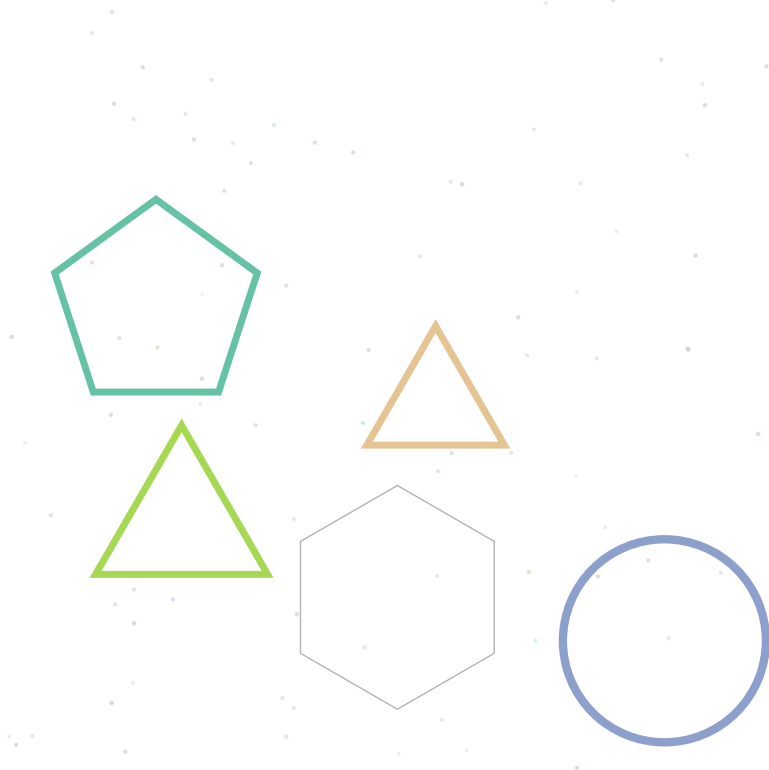[{"shape": "pentagon", "thickness": 2.5, "radius": 0.69, "center": [0.203, 0.603]}, {"shape": "circle", "thickness": 3, "radius": 0.66, "center": [0.863, 0.168]}, {"shape": "triangle", "thickness": 2.5, "radius": 0.65, "center": [0.236, 0.319]}, {"shape": "triangle", "thickness": 2.5, "radius": 0.52, "center": [0.566, 0.473]}, {"shape": "hexagon", "thickness": 0.5, "radius": 0.73, "center": [0.516, 0.224]}]